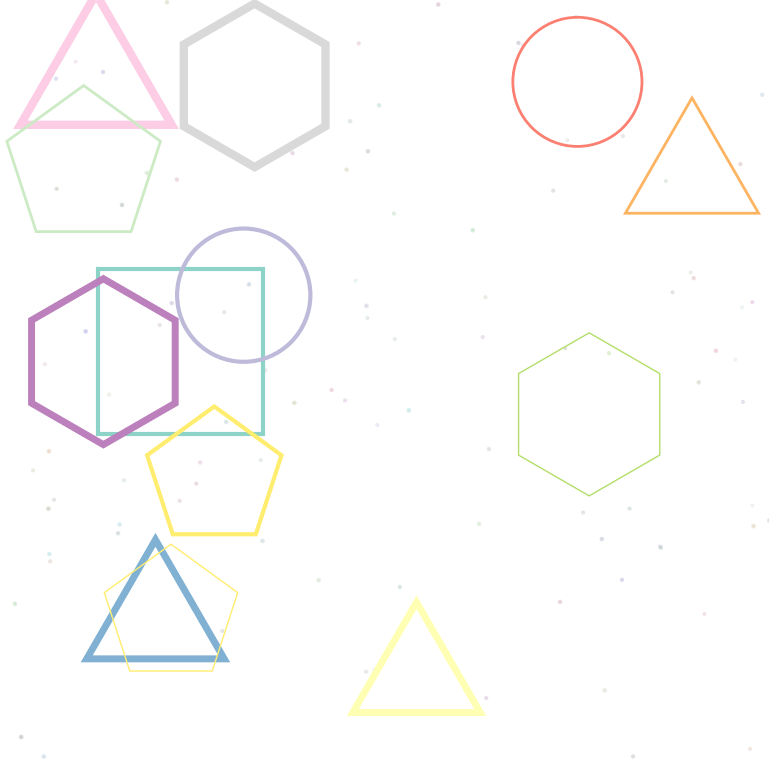[{"shape": "square", "thickness": 1.5, "radius": 0.54, "center": [0.235, 0.544]}, {"shape": "triangle", "thickness": 2.5, "radius": 0.48, "center": [0.541, 0.122]}, {"shape": "circle", "thickness": 1.5, "radius": 0.43, "center": [0.317, 0.617]}, {"shape": "circle", "thickness": 1, "radius": 0.42, "center": [0.75, 0.894]}, {"shape": "triangle", "thickness": 2.5, "radius": 0.52, "center": [0.202, 0.196]}, {"shape": "triangle", "thickness": 1, "radius": 0.5, "center": [0.899, 0.773]}, {"shape": "hexagon", "thickness": 0.5, "radius": 0.53, "center": [0.765, 0.462]}, {"shape": "triangle", "thickness": 3, "radius": 0.57, "center": [0.125, 0.895]}, {"shape": "hexagon", "thickness": 3, "radius": 0.53, "center": [0.331, 0.889]}, {"shape": "hexagon", "thickness": 2.5, "radius": 0.54, "center": [0.134, 0.53]}, {"shape": "pentagon", "thickness": 1, "radius": 0.52, "center": [0.109, 0.784]}, {"shape": "pentagon", "thickness": 0.5, "radius": 0.46, "center": [0.222, 0.202]}, {"shape": "pentagon", "thickness": 1.5, "radius": 0.46, "center": [0.278, 0.38]}]